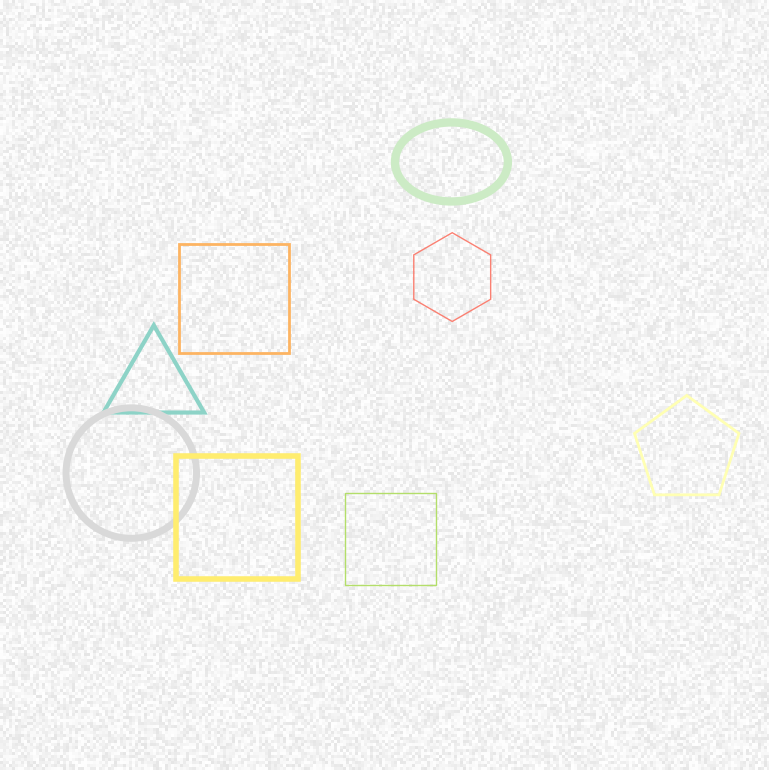[{"shape": "triangle", "thickness": 1.5, "radius": 0.38, "center": [0.2, 0.502]}, {"shape": "pentagon", "thickness": 1, "radius": 0.36, "center": [0.892, 0.415]}, {"shape": "hexagon", "thickness": 0.5, "radius": 0.29, "center": [0.587, 0.64]}, {"shape": "square", "thickness": 1, "radius": 0.36, "center": [0.304, 0.612]}, {"shape": "square", "thickness": 0.5, "radius": 0.3, "center": [0.507, 0.3]}, {"shape": "circle", "thickness": 2.5, "radius": 0.42, "center": [0.17, 0.386]}, {"shape": "oval", "thickness": 3, "radius": 0.37, "center": [0.586, 0.79]}, {"shape": "square", "thickness": 2, "radius": 0.4, "center": [0.307, 0.328]}]